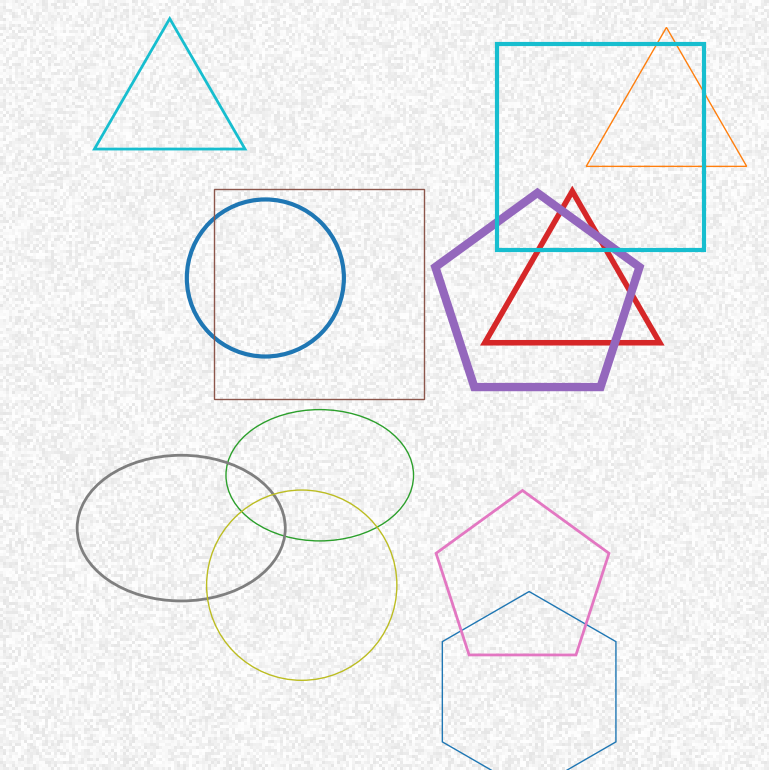[{"shape": "hexagon", "thickness": 0.5, "radius": 0.65, "center": [0.687, 0.102]}, {"shape": "circle", "thickness": 1.5, "radius": 0.51, "center": [0.345, 0.639]}, {"shape": "triangle", "thickness": 0.5, "radius": 0.6, "center": [0.866, 0.844]}, {"shape": "oval", "thickness": 0.5, "radius": 0.61, "center": [0.415, 0.383]}, {"shape": "triangle", "thickness": 2, "radius": 0.66, "center": [0.743, 0.62]}, {"shape": "pentagon", "thickness": 3, "radius": 0.7, "center": [0.698, 0.61]}, {"shape": "square", "thickness": 0.5, "radius": 0.68, "center": [0.414, 0.618]}, {"shape": "pentagon", "thickness": 1, "radius": 0.59, "center": [0.679, 0.245]}, {"shape": "oval", "thickness": 1, "radius": 0.68, "center": [0.235, 0.314]}, {"shape": "circle", "thickness": 0.5, "radius": 0.62, "center": [0.392, 0.24]}, {"shape": "triangle", "thickness": 1, "radius": 0.56, "center": [0.22, 0.863]}, {"shape": "square", "thickness": 1.5, "radius": 0.67, "center": [0.78, 0.809]}]